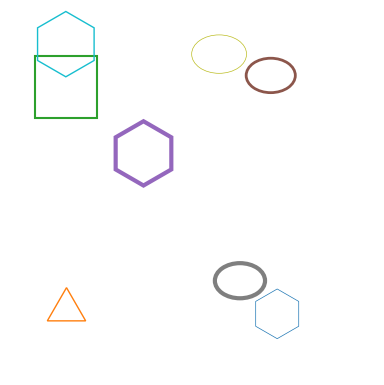[{"shape": "hexagon", "thickness": 0.5, "radius": 0.32, "center": [0.72, 0.185]}, {"shape": "triangle", "thickness": 1, "radius": 0.29, "center": [0.173, 0.195]}, {"shape": "square", "thickness": 1.5, "radius": 0.4, "center": [0.172, 0.774]}, {"shape": "hexagon", "thickness": 3, "radius": 0.42, "center": [0.373, 0.602]}, {"shape": "oval", "thickness": 2, "radius": 0.32, "center": [0.703, 0.804]}, {"shape": "oval", "thickness": 3, "radius": 0.33, "center": [0.623, 0.271]}, {"shape": "oval", "thickness": 0.5, "radius": 0.36, "center": [0.569, 0.859]}, {"shape": "hexagon", "thickness": 1, "radius": 0.42, "center": [0.171, 0.885]}]